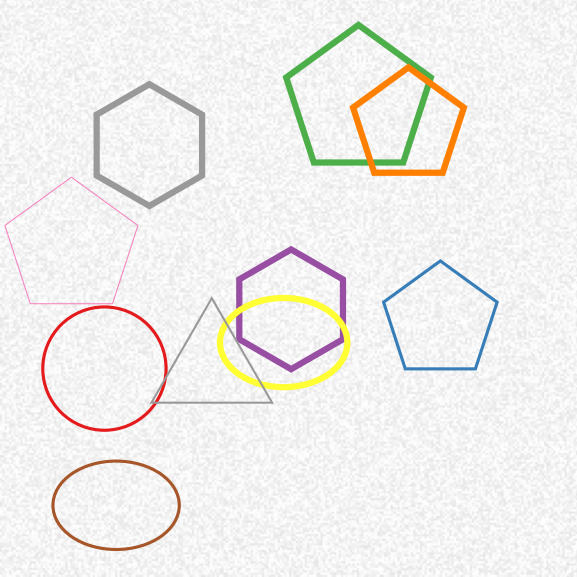[{"shape": "circle", "thickness": 1.5, "radius": 0.53, "center": [0.181, 0.361]}, {"shape": "pentagon", "thickness": 1.5, "radius": 0.52, "center": [0.763, 0.444]}, {"shape": "pentagon", "thickness": 3, "radius": 0.66, "center": [0.621, 0.824]}, {"shape": "hexagon", "thickness": 3, "radius": 0.52, "center": [0.504, 0.464]}, {"shape": "pentagon", "thickness": 3, "radius": 0.5, "center": [0.707, 0.782]}, {"shape": "oval", "thickness": 3, "radius": 0.55, "center": [0.491, 0.406]}, {"shape": "oval", "thickness": 1.5, "radius": 0.55, "center": [0.201, 0.124]}, {"shape": "pentagon", "thickness": 0.5, "radius": 0.61, "center": [0.124, 0.571]}, {"shape": "triangle", "thickness": 1, "radius": 0.6, "center": [0.367, 0.362]}, {"shape": "hexagon", "thickness": 3, "radius": 0.53, "center": [0.259, 0.748]}]